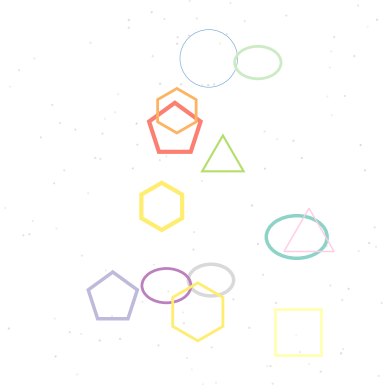[{"shape": "oval", "thickness": 2.5, "radius": 0.4, "center": [0.771, 0.384]}, {"shape": "square", "thickness": 2, "radius": 0.3, "center": [0.774, 0.138]}, {"shape": "pentagon", "thickness": 2.5, "radius": 0.34, "center": [0.293, 0.226]}, {"shape": "pentagon", "thickness": 3, "radius": 0.35, "center": [0.454, 0.663]}, {"shape": "circle", "thickness": 0.5, "radius": 0.37, "center": [0.542, 0.848]}, {"shape": "hexagon", "thickness": 2, "radius": 0.29, "center": [0.459, 0.712]}, {"shape": "triangle", "thickness": 1.5, "radius": 0.31, "center": [0.579, 0.586]}, {"shape": "triangle", "thickness": 1, "radius": 0.37, "center": [0.803, 0.384]}, {"shape": "oval", "thickness": 2.5, "radius": 0.29, "center": [0.548, 0.273]}, {"shape": "oval", "thickness": 2, "radius": 0.32, "center": [0.432, 0.258]}, {"shape": "oval", "thickness": 2, "radius": 0.3, "center": [0.67, 0.837]}, {"shape": "hexagon", "thickness": 3, "radius": 0.31, "center": [0.42, 0.464]}, {"shape": "hexagon", "thickness": 2, "radius": 0.38, "center": [0.514, 0.19]}]